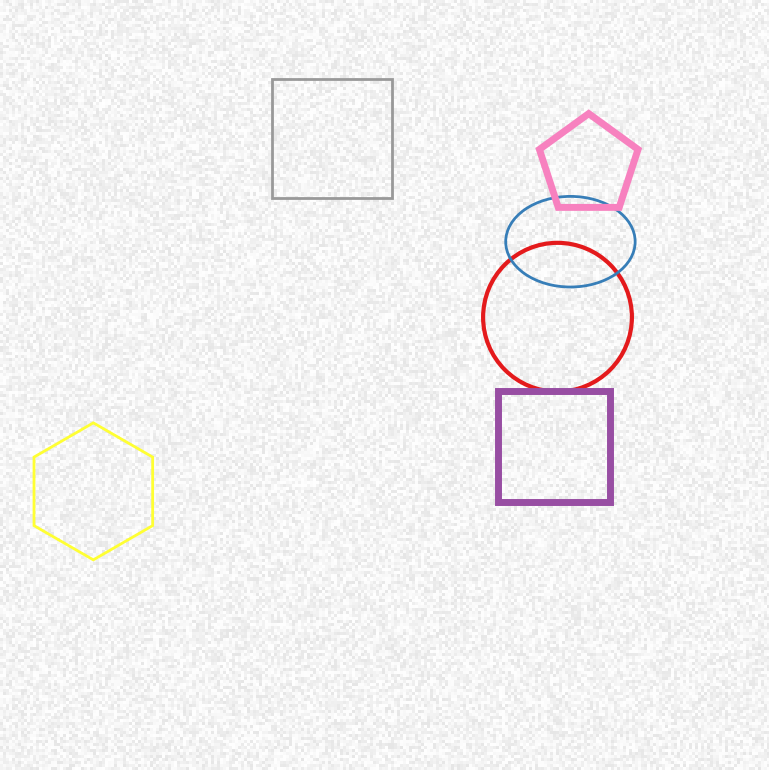[{"shape": "circle", "thickness": 1.5, "radius": 0.48, "center": [0.724, 0.588]}, {"shape": "oval", "thickness": 1, "radius": 0.42, "center": [0.741, 0.686]}, {"shape": "square", "thickness": 2.5, "radius": 0.36, "center": [0.72, 0.42]}, {"shape": "hexagon", "thickness": 1, "radius": 0.44, "center": [0.121, 0.362]}, {"shape": "pentagon", "thickness": 2.5, "radius": 0.34, "center": [0.765, 0.785]}, {"shape": "square", "thickness": 1, "radius": 0.39, "center": [0.431, 0.82]}]